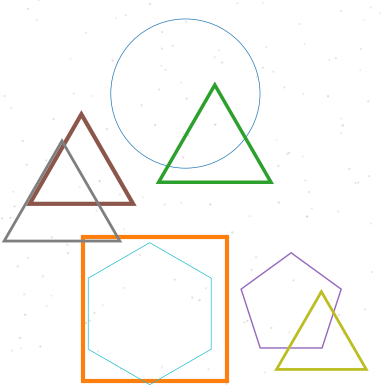[{"shape": "circle", "thickness": 0.5, "radius": 0.97, "center": [0.482, 0.757]}, {"shape": "square", "thickness": 3, "radius": 0.93, "center": [0.402, 0.197]}, {"shape": "triangle", "thickness": 2.5, "radius": 0.84, "center": [0.558, 0.611]}, {"shape": "pentagon", "thickness": 1, "radius": 0.68, "center": [0.756, 0.207]}, {"shape": "triangle", "thickness": 3, "radius": 0.78, "center": [0.211, 0.548]}, {"shape": "triangle", "thickness": 2, "radius": 0.87, "center": [0.161, 0.461]}, {"shape": "triangle", "thickness": 2, "radius": 0.67, "center": [0.835, 0.108]}, {"shape": "hexagon", "thickness": 0.5, "radius": 0.92, "center": [0.389, 0.185]}]